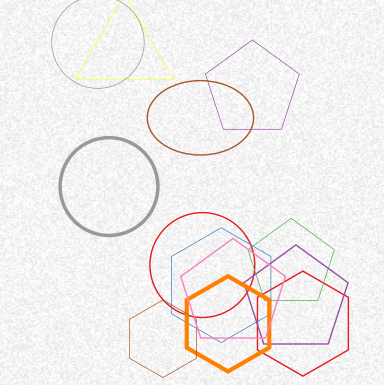[{"shape": "circle", "thickness": 1, "radius": 0.68, "center": [0.526, 0.312]}, {"shape": "hexagon", "thickness": 1, "radius": 0.68, "center": [0.787, 0.159]}, {"shape": "hexagon", "thickness": 0.5, "radius": 0.74, "center": [0.575, 0.259]}, {"shape": "pentagon", "thickness": 0.5, "radius": 0.59, "center": [0.756, 0.315]}, {"shape": "pentagon", "thickness": 1, "radius": 0.71, "center": [0.769, 0.222]}, {"shape": "pentagon", "thickness": 0.5, "radius": 0.64, "center": [0.656, 0.768]}, {"shape": "hexagon", "thickness": 3, "radius": 0.62, "center": [0.592, 0.159]}, {"shape": "triangle", "thickness": 0.5, "radius": 0.74, "center": [0.323, 0.867]}, {"shape": "hexagon", "thickness": 0.5, "radius": 0.5, "center": [0.423, 0.12]}, {"shape": "oval", "thickness": 1, "radius": 0.69, "center": [0.521, 0.694]}, {"shape": "pentagon", "thickness": 1, "radius": 0.72, "center": [0.605, 0.238]}, {"shape": "circle", "thickness": 0.5, "radius": 0.6, "center": [0.254, 0.891]}, {"shape": "circle", "thickness": 2.5, "radius": 0.64, "center": [0.283, 0.515]}]